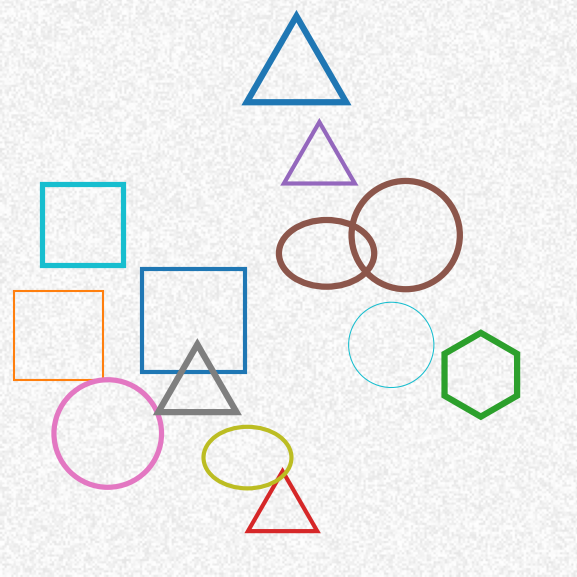[{"shape": "square", "thickness": 2, "radius": 0.45, "center": [0.335, 0.444]}, {"shape": "triangle", "thickness": 3, "radius": 0.5, "center": [0.513, 0.872]}, {"shape": "square", "thickness": 1, "radius": 0.39, "center": [0.102, 0.418]}, {"shape": "hexagon", "thickness": 3, "radius": 0.36, "center": [0.833, 0.35]}, {"shape": "triangle", "thickness": 2, "radius": 0.35, "center": [0.489, 0.114]}, {"shape": "triangle", "thickness": 2, "radius": 0.35, "center": [0.553, 0.717]}, {"shape": "circle", "thickness": 3, "radius": 0.47, "center": [0.703, 0.592]}, {"shape": "oval", "thickness": 3, "radius": 0.41, "center": [0.566, 0.56]}, {"shape": "circle", "thickness": 2.5, "radius": 0.47, "center": [0.187, 0.248]}, {"shape": "triangle", "thickness": 3, "radius": 0.39, "center": [0.342, 0.325]}, {"shape": "oval", "thickness": 2, "radius": 0.38, "center": [0.429, 0.207]}, {"shape": "square", "thickness": 2.5, "radius": 0.35, "center": [0.143, 0.611]}, {"shape": "circle", "thickness": 0.5, "radius": 0.37, "center": [0.677, 0.402]}]